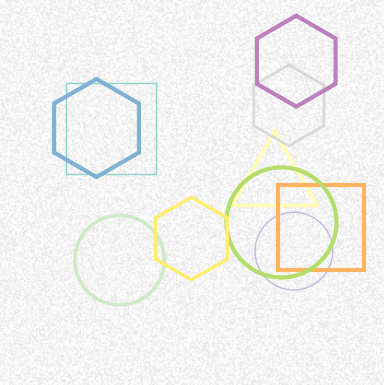[{"shape": "square", "thickness": 1, "radius": 0.59, "center": [0.289, 0.666]}, {"shape": "triangle", "thickness": 2.5, "radius": 0.64, "center": [0.713, 0.531]}, {"shape": "circle", "thickness": 1, "radius": 0.5, "center": [0.763, 0.348]}, {"shape": "hexagon", "thickness": 3, "radius": 0.64, "center": [0.251, 0.667]}, {"shape": "square", "thickness": 3, "radius": 0.56, "center": [0.834, 0.409]}, {"shape": "circle", "thickness": 3, "radius": 0.71, "center": [0.731, 0.422]}, {"shape": "hexagon", "thickness": 2, "radius": 0.53, "center": [0.75, 0.726]}, {"shape": "hexagon", "thickness": 3, "radius": 0.59, "center": [0.769, 0.841]}, {"shape": "circle", "thickness": 2.5, "radius": 0.58, "center": [0.311, 0.324]}, {"shape": "hexagon", "thickness": 2.5, "radius": 0.54, "center": [0.497, 0.38]}]